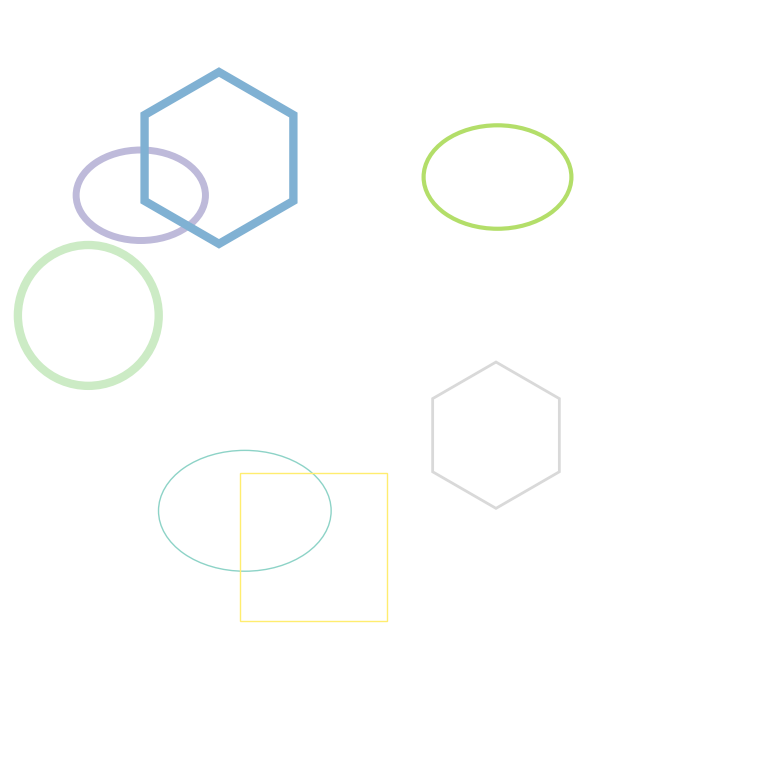[{"shape": "oval", "thickness": 0.5, "radius": 0.56, "center": [0.318, 0.337]}, {"shape": "oval", "thickness": 2.5, "radius": 0.42, "center": [0.183, 0.746]}, {"shape": "hexagon", "thickness": 3, "radius": 0.56, "center": [0.284, 0.795]}, {"shape": "oval", "thickness": 1.5, "radius": 0.48, "center": [0.646, 0.77]}, {"shape": "hexagon", "thickness": 1, "radius": 0.47, "center": [0.644, 0.435]}, {"shape": "circle", "thickness": 3, "radius": 0.46, "center": [0.115, 0.59]}, {"shape": "square", "thickness": 0.5, "radius": 0.48, "center": [0.407, 0.289]}]